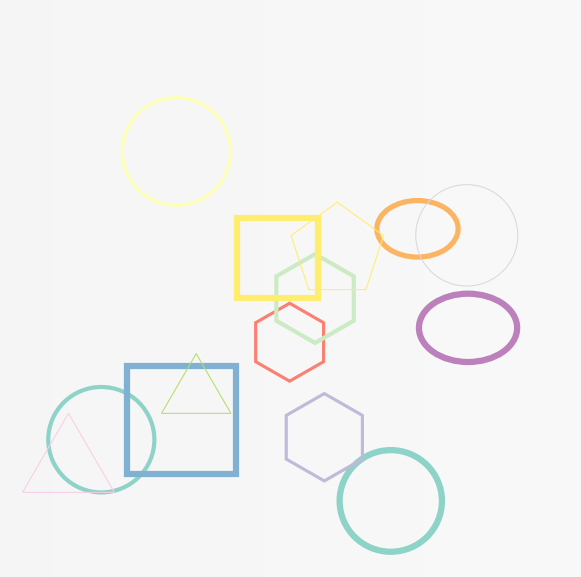[{"shape": "circle", "thickness": 3, "radius": 0.44, "center": [0.672, 0.132]}, {"shape": "circle", "thickness": 2, "radius": 0.46, "center": [0.174, 0.238]}, {"shape": "circle", "thickness": 1.5, "radius": 0.47, "center": [0.304, 0.737]}, {"shape": "hexagon", "thickness": 1.5, "radius": 0.38, "center": [0.558, 0.242]}, {"shape": "hexagon", "thickness": 1.5, "radius": 0.34, "center": [0.498, 0.407]}, {"shape": "square", "thickness": 3, "radius": 0.47, "center": [0.312, 0.272]}, {"shape": "oval", "thickness": 2.5, "radius": 0.35, "center": [0.718, 0.603]}, {"shape": "triangle", "thickness": 0.5, "radius": 0.34, "center": [0.338, 0.318]}, {"shape": "triangle", "thickness": 0.5, "radius": 0.46, "center": [0.118, 0.192]}, {"shape": "circle", "thickness": 0.5, "radius": 0.44, "center": [0.803, 0.592]}, {"shape": "oval", "thickness": 3, "radius": 0.42, "center": [0.805, 0.431]}, {"shape": "hexagon", "thickness": 2, "radius": 0.38, "center": [0.542, 0.482]}, {"shape": "pentagon", "thickness": 0.5, "radius": 0.42, "center": [0.58, 0.565]}, {"shape": "square", "thickness": 3, "radius": 0.35, "center": [0.477, 0.553]}]